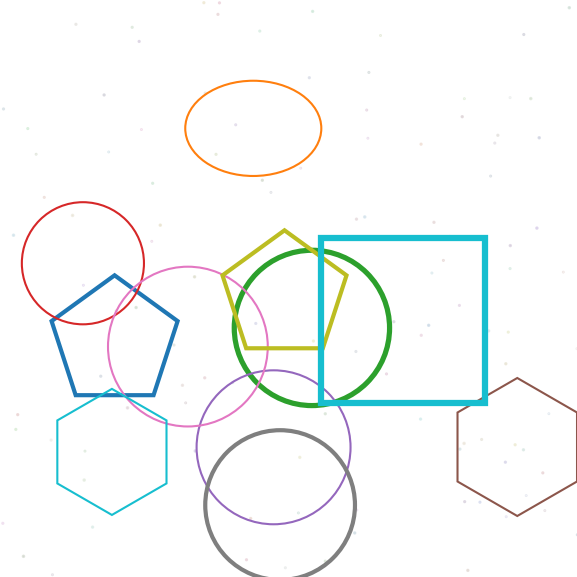[{"shape": "pentagon", "thickness": 2, "radius": 0.57, "center": [0.198, 0.408]}, {"shape": "oval", "thickness": 1, "radius": 0.59, "center": [0.439, 0.777]}, {"shape": "circle", "thickness": 2.5, "radius": 0.67, "center": [0.54, 0.431]}, {"shape": "circle", "thickness": 1, "radius": 0.53, "center": [0.144, 0.543]}, {"shape": "circle", "thickness": 1, "radius": 0.67, "center": [0.474, 0.225]}, {"shape": "hexagon", "thickness": 1, "radius": 0.6, "center": [0.896, 0.225]}, {"shape": "circle", "thickness": 1, "radius": 0.69, "center": [0.325, 0.399]}, {"shape": "circle", "thickness": 2, "radius": 0.65, "center": [0.485, 0.125]}, {"shape": "pentagon", "thickness": 2, "radius": 0.56, "center": [0.493, 0.487]}, {"shape": "hexagon", "thickness": 1, "radius": 0.55, "center": [0.194, 0.217]}, {"shape": "square", "thickness": 3, "radius": 0.71, "center": [0.698, 0.445]}]